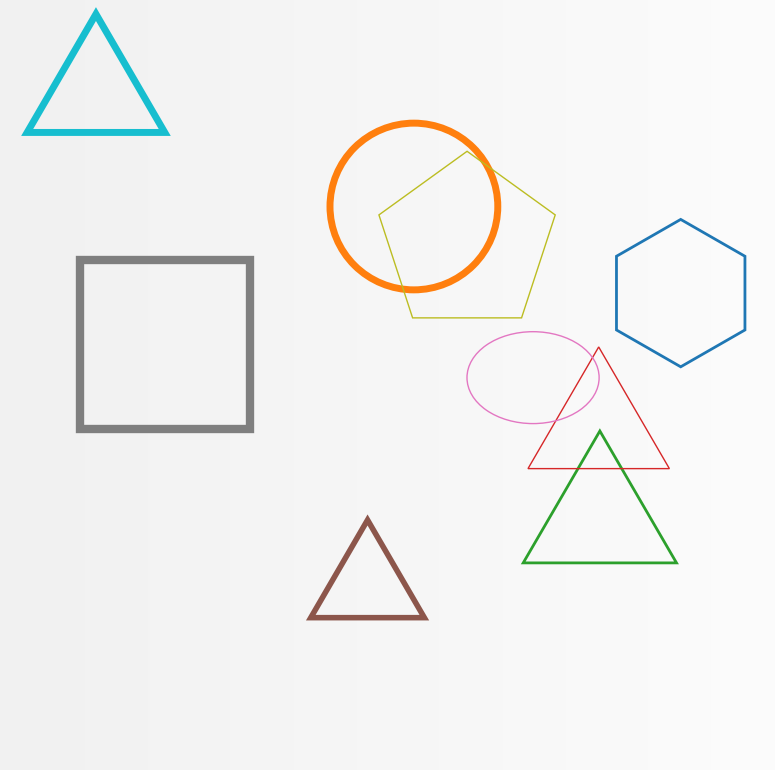[{"shape": "hexagon", "thickness": 1, "radius": 0.48, "center": [0.878, 0.619]}, {"shape": "circle", "thickness": 2.5, "radius": 0.54, "center": [0.534, 0.732]}, {"shape": "triangle", "thickness": 1, "radius": 0.57, "center": [0.774, 0.326]}, {"shape": "triangle", "thickness": 0.5, "radius": 0.53, "center": [0.773, 0.444]}, {"shape": "triangle", "thickness": 2, "radius": 0.42, "center": [0.474, 0.24]}, {"shape": "oval", "thickness": 0.5, "radius": 0.43, "center": [0.688, 0.51]}, {"shape": "square", "thickness": 3, "radius": 0.55, "center": [0.213, 0.552]}, {"shape": "pentagon", "thickness": 0.5, "radius": 0.6, "center": [0.603, 0.684]}, {"shape": "triangle", "thickness": 2.5, "radius": 0.51, "center": [0.124, 0.879]}]